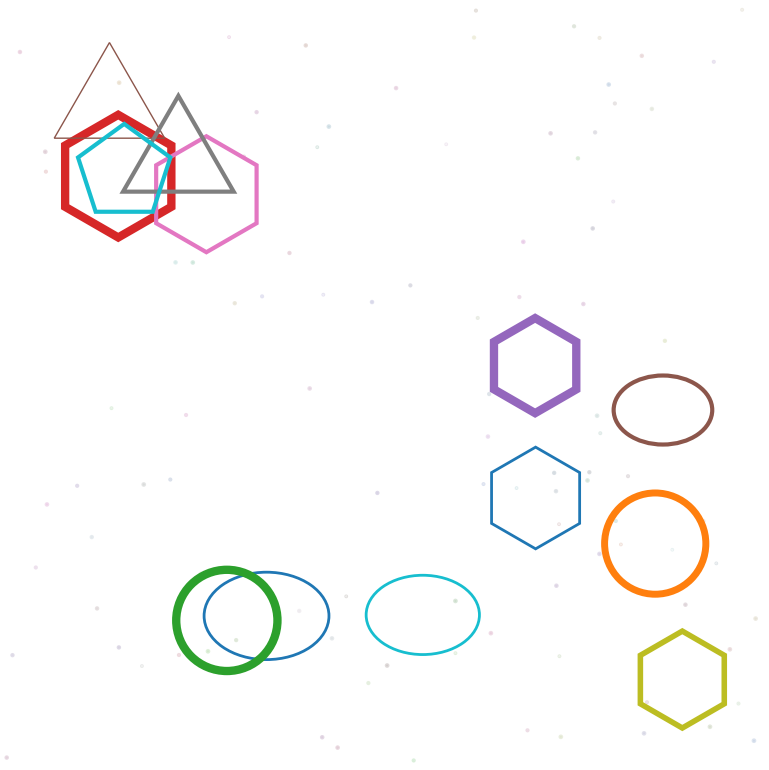[{"shape": "hexagon", "thickness": 1, "radius": 0.33, "center": [0.696, 0.353]}, {"shape": "oval", "thickness": 1, "radius": 0.41, "center": [0.346, 0.2]}, {"shape": "circle", "thickness": 2.5, "radius": 0.33, "center": [0.851, 0.294]}, {"shape": "circle", "thickness": 3, "radius": 0.33, "center": [0.295, 0.194]}, {"shape": "hexagon", "thickness": 3, "radius": 0.4, "center": [0.154, 0.771]}, {"shape": "hexagon", "thickness": 3, "radius": 0.31, "center": [0.695, 0.525]}, {"shape": "oval", "thickness": 1.5, "radius": 0.32, "center": [0.861, 0.468]}, {"shape": "triangle", "thickness": 0.5, "radius": 0.41, "center": [0.142, 0.862]}, {"shape": "hexagon", "thickness": 1.5, "radius": 0.38, "center": [0.268, 0.748]}, {"shape": "triangle", "thickness": 1.5, "radius": 0.41, "center": [0.232, 0.793]}, {"shape": "hexagon", "thickness": 2, "radius": 0.31, "center": [0.886, 0.117]}, {"shape": "pentagon", "thickness": 1.5, "radius": 0.32, "center": [0.161, 0.776]}, {"shape": "oval", "thickness": 1, "radius": 0.37, "center": [0.549, 0.201]}]